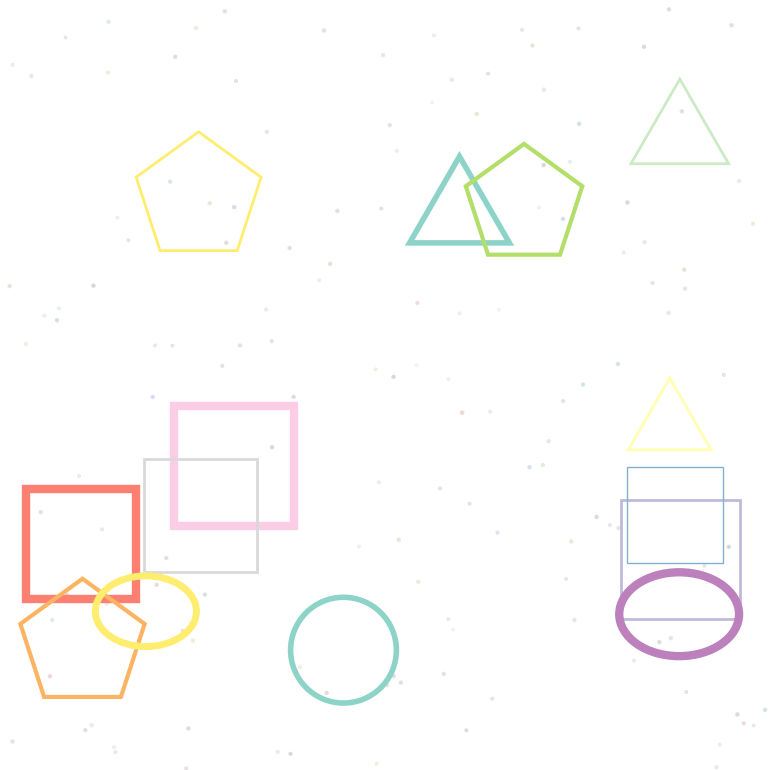[{"shape": "triangle", "thickness": 2, "radius": 0.37, "center": [0.597, 0.722]}, {"shape": "circle", "thickness": 2, "radius": 0.34, "center": [0.446, 0.156]}, {"shape": "triangle", "thickness": 1, "radius": 0.31, "center": [0.87, 0.447]}, {"shape": "square", "thickness": 1, "radius": 0.39, "center": [0.884, 0.273]}, {"shape": "square", "thickness": 3, "radius": 0.36, "center": [0.105, 0.294]}, {"shape": "square", "thickness": 0.5, "radius": 0.31, "center": [0.877, 0.331]}, {"shape": "pentagon", "thickness": 1.5, "radius": 0.42, "center": [0.107, 0.164]}, {"shape": "pentagon", "thickness": 1.5, "radius": 0.4, "center": [0.681, 0.734]}, {"shape": "square", "thickness": 3, "radius": 0.39, "center": [0.303, 0.395]}, {"shape": "square", "thickness": 1, "radius": 0.37, "center": [0.26, 0.33]}, {"shape": "oval", "thickness": 3, "radius": 0.39, "center": [0.882, 0.202]}, {"shape": "triangle", "thickness": 1, "radius": 0.37, "center": [0.883, 0.824]}, {"shape": "oval", "thickness": 2.5, "radius": 0.33, "center": [0.189, 0.206]}, {"shape": "pentagon", "thickness": 1, "radius": 0.43, "center": [0.258, 0.744]}]